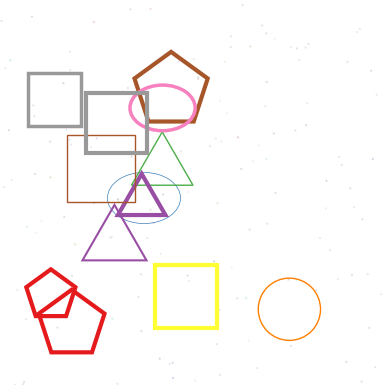[{"shape": "pentagon", "thickness": 3, "radius": 0.34, "center": [0.132, 0.233]}, {"shape": "pentagon", "thickness": 3, "radius": 0.45, "center": [0.186, 0.158]}, {"shape": "oval", "thickness": 0.5, "radius": 0.47, "center": [0.374, 0.486]}, {"shape": "triangle", "thickness": 1, "radius": 0.46, "center": [0.421, 0.565]}, {"shape": "triangle", "thickness": 1.5, "radius": 0.48, "center": [0.297, 0.372]}, {"shape": "triangle", "thickness": 3, "radius": 0.36, "center": [0.368, 0.477]}, {"shape": "circle", "thickness": 1, "radius": 0.4, "center": [0.752, 0.197]}, {"shape": "square", "thickness": 3, "radius": 0.41, "center": [0.483, 0.229]}, {"shape": "square", "thickness": 1, "radius": 0.44, "center": [0.262, 0.562]}, {"shape": "pentagon", "thickness": 3, "radius": 0.5, "center": [0.444, 0.765]}, {"shape": "oval", "thickness": 2.5, "radius": 0.42, "center": [0.422, 0.72]}, {"shape": "square", "thickness": 3, "radius": 0.39, "center": [0.303, 0.68]}, {"shape": "square", "thickness": 2.5, "radius": 0.34, "center": [0.141, 0.741]}]